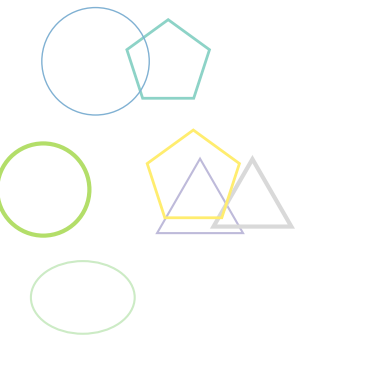[{"shape": "pentagon", "thickness": 2, "radius": 0.56, "center": [0.437, 0.836]}, {"shape": "triangle", "thickness": 1.5, "radius": 0.64, "center": [0.52, 0.459]}, {"shape": "circle", "thickness": 1, "radius": 0.7, "center": [0.248, 0.841]}, {"shape": "circle", "thickness": 3, "radius": 0.6, "center": [0.112, 0.508]}, {"shape": "triangle", "thickness": 3, "radius": 0.58, "center": [0.656, 0.47]}, {"shape": "oval", "thickness": 1.5, "radius": 0.67, "center": [0.215, 0.227]}, {"shape": "pentagon", "thickness": 2, "radius": 0.63, "center": [0.502, 0.536]}]